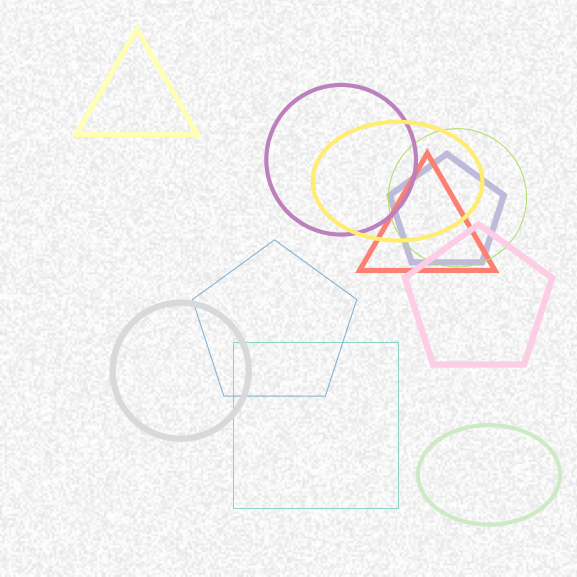[{"shape": "square", "thickness": 0.5, "radius": 0.72, "center": [0.547, 0.264]}, {"shape": "triangle", "thickness": 2.5, "radius": 0.61, "center": [0.237, 0.827]}, {"shape": "pentagon", "thickness": 3, "radius": 0.52, "center": [0.774, 0.629]}, {"shape": "triangle", "thickness": 2.5, "radius": 0.68, "center": [0.74, 0.598]}, {"shape": "pentagon", "thickness": 0.5, "radius": 0.75, "center": [0.475, 0.434]}, {"shape": "circle", "thickness": 0.5, "radius": 0.6, "center": [0.792, 0.657]}, {"shape": "pentagon", "thickness": 3, "radius": 0.67, "center": [0.829, 0.477]}, {"shape": "circle", "thickness": 3, "radius": 0.59, "center": [0.313, 0.357]}, {"shape": "circle", "thickness": 2, "radius": 0.65, "center": [0.591, 0.722]}, {"shape": "oval", "thickness": 2, "radius": 0.62, "center": [0.847, 0.177]}, {"shape": "oval", "thickness": 2, "radius": 0.73, "center": [0.688, 0.685]}]